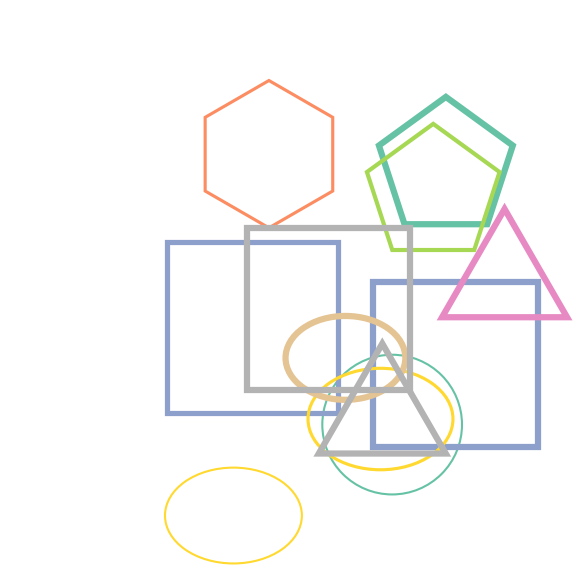[{"shape": "pentagon", "thickness": 3, "radius": 0.61, "center": [0.772, 0.709]}, {"shape": "circle", "thickness": 1, "radius": 0.6, "center": [0.679, 0.264]}, {"shape": "hexagon", "thickness": 1.5, "radius": 0.64, "center": [0.466, 0.732]}, {"shape": "square", "thickness": 2.5, "radius": 0.74, "center": [0.437, 0.432]}, {"shape": "square", "thickness": 3, "radius": 0.71, "center": [0.789, 0.368]}, {"shape": "triangle", "thickness": 3, "radius": 0.62, "center": [0.874, 0.512]}, {"shape": "pentagon", "thickness": 2, "radius": 0.6, "center": [0.75, 0.664]}, {"shape": "oval", "thickness": 1.5, "radius": 0.63, "center": [0.659, 0.274]}, {"shape": "oval", "thickness": 1, "radius": 0.59, "center": [0.404, 0.106]}, {"shape": "oval", "thickness": 3, "radius": 0.52, "center": [0.598, 0.379]}, {"shape": "triangle", "thickness": 3, "radius": 0.63, "center": [0.662, 0.277]}, {"shape": "square", "thickness": 3, "radius": 0.7, "center": [0.569, 0.464]}]